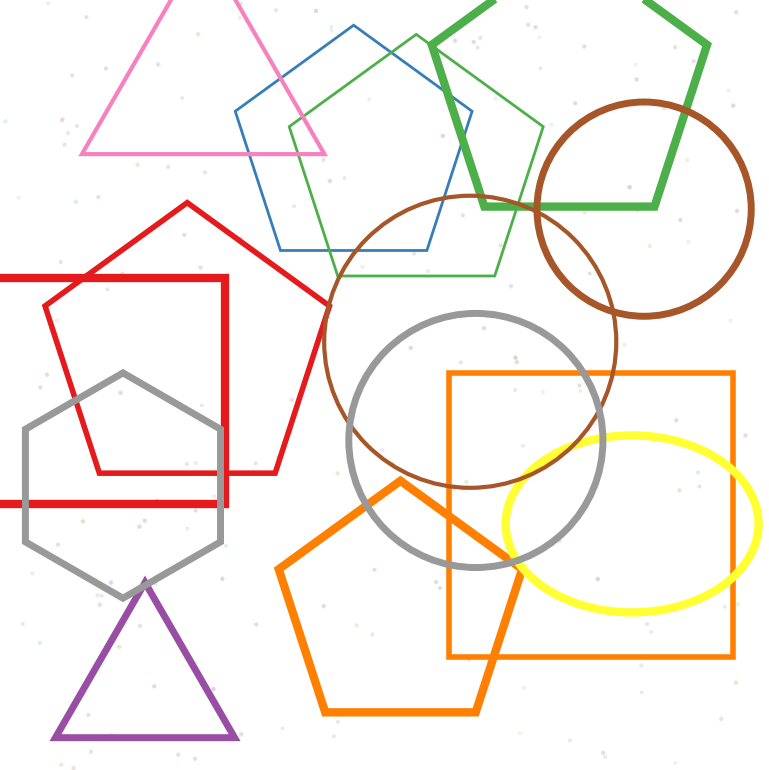[{"shape": "square", "thickness": 3, "radius": 0.73, "center": [0.145, 0.492]}, {"shape": "pentagon", "thickness": 2, "radius": 0.97, "center": [0.243, 0.543]}, {"shape": "pentagon", "thickness": 1, "radius": 0.81, "center": [0.459, 0.806]}, {"shape": "pentagon", "thickness": 1, "radius": 0.87, "center": [0.541, 0.782]}, {"shape": "pentagon", "thickness": 3, "radius": 0.94, "center": [0.74, 0.884]}, {"shape": "triangle", "thickness": 2.5, "radius": 0.67, "center": [0.188, 0.109]}, {"shape": "square", "thickness": 2, "radius": 0.92, "center": [0.767, 0.331]}, {"shape": "pentagon", "thickness": 3, "radius": 0.83, "center": [0.52, 0.209]}, {"shape": "oval", "thickness": 3, "radius": 0.82, "center": [0.821, 0.32]}, {"shape": "circle", "thickness": 2.5, "radius": 0.7, "center": [0.836, 0.728]}, {"shape": "circle", "thickness": 1.5, "radius": 0.95, "center": [0.611, 0.556]}, {"shape": "triangle", "thickness": 1.5, "radius": 0.91, "center": [0.264, 0.891]}, {"shape": "hexagon", "thickness": 2.5, "radius": 0.73, "center": [0.16, 0.369]}, {"shape": "circle", "thickness": 2.5, "radius": 0.83, "center": [0.618, 0.428]}]